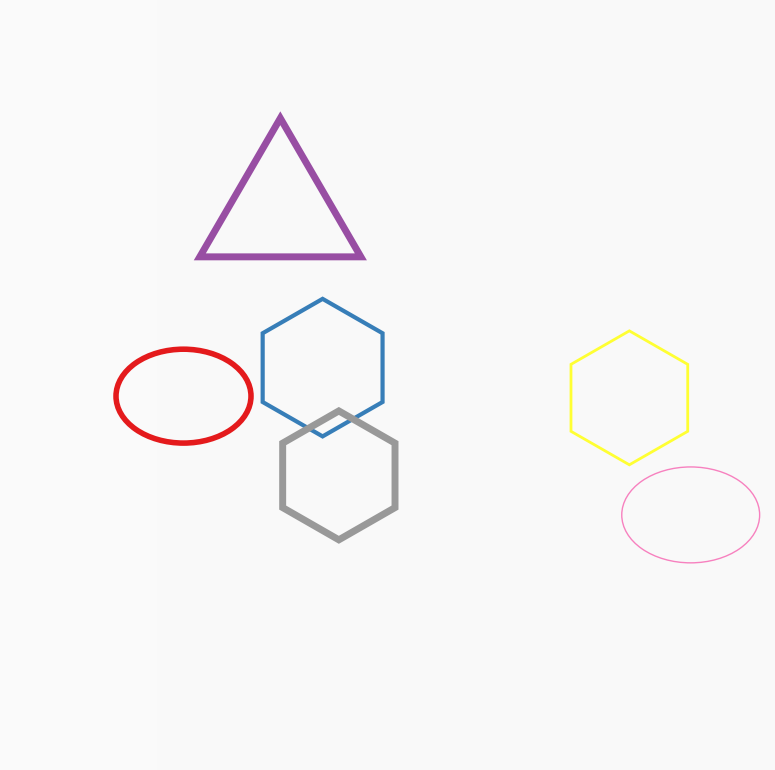[{"shape": "oval", "thickness": 2, "radius": 0.44, "center": [0.237, 0.486]}, {"shape": "hexagon", "thickness": 1.5, "radius": 0.45, "center": [0.416, 0.523]}, {"shape": "triangle", "thickness": 2.5, "radius": 0.6, "center": [0.362, 0.726]}, {"shape": "hexagon", "thickness": 1, "radius": 0.43, "center": [0.812, 0.483]}, {"shape": "oval", "thickness": 0.5, "radius": 0.44, "center": [0.891, 0.331]}, {"shape": "hexagon", "thickness": 2.5, "radius": 0.42, "center": [0.437, 0.383]}]